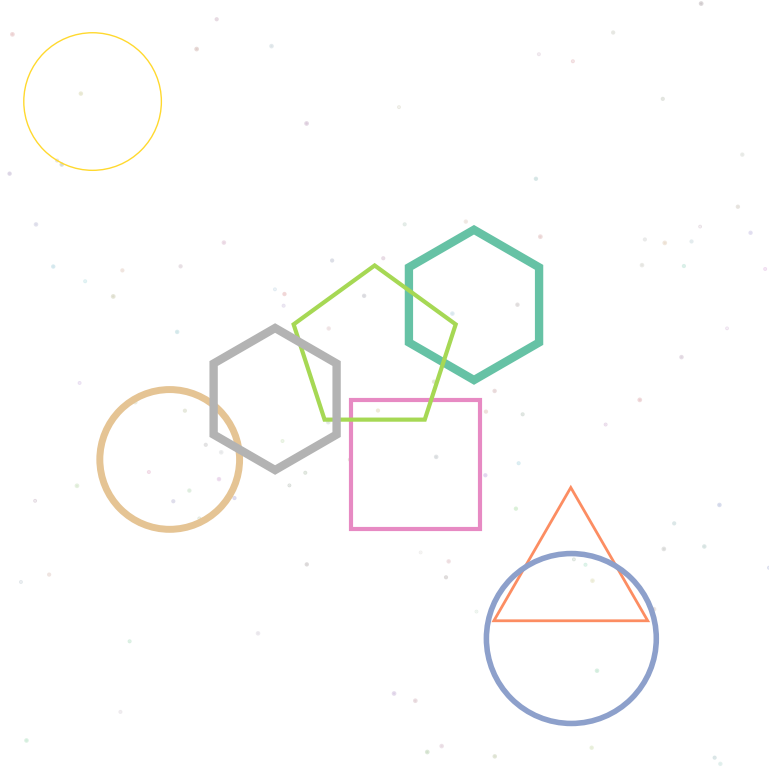[{"shape": "hexagon", "thickness": 3, "radius": 0.49, "center": [0.616, 0.604]}, {"shape": "triangle", "thickness": 1, "radius": 0.58, "center": [0.741, 0.251]}, {"shape": "circle", "thickness": 2, "radius": 0.55, "center": [0.742, 0.171]}, {"shape": "square", "thickness": 1.5, "radius": 0.42, "center": [0.54, 0.397]}, {"shape": "pentagon", "thickness": 1.5, "radius": 0.55, "center": [0.487, 0.545]}, {"shape": "circle", "thickness": 0.5, "radius": 0.45, "center": [0.12, 0.868]}, {"shape": "circle", "thickness": 2.5, "radius": 0.45, "center": [0.22, 0.403]}, {"shape": "hexagon", "thickness": 3, "radius": 0.46, "center": [0.357, 0.482]}]